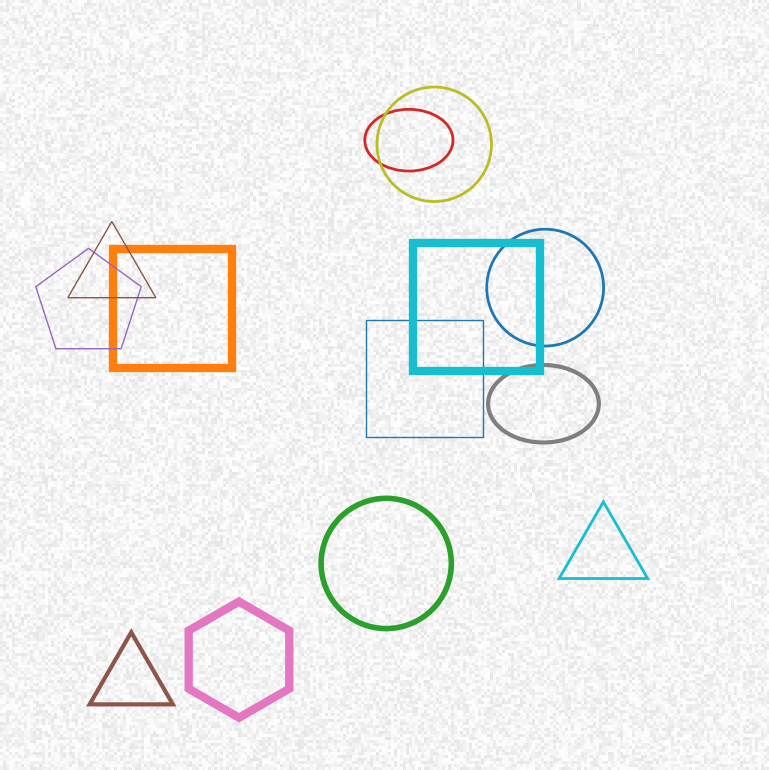[{"shape": "circle", "thickness": 1, "radius": 0.38, "center": [0.708, 0.626]}, {"shape": "square", "thickness": 0.5, "radius": 0.38, "center": [0.551, 0.509]}, {"shape": "square", "thickness": 3, "radius": 0.39, "center": [0.224, 0.599]}, {"shape": "circle", "thickness": 2, "radius": 0.42, "center": [0.502, 0.268]}, {"shape": "oval", "thickness": 1, "radius": 0.29, "center": [0.531, 0.818]}, {"shape": "pentagon", "thickness": 0.5, "radius": 0.36, "center": [0.115, 0.605]}, {"shape": "triangle", "thickness": 1.5, "radius": 0.31, "center": [0.17, 0.116]}, {"shape": "triangle", "thickness": 0.5, "radius": 0.33, "center": [0.145, 0.646]}, {"shape": "hexagon", "thickness": 3, "radius": 0.38, "center": [0.31, 0.143]}, {"shape": "oval", "thickness": 1.5, "radius": 0.36, "center": [0.706, 0.476]}, {"shape": "circle", "thickness": 1, "radius": 0.37, "center": [0.564, 0.813]}, {"shape": "triangle", "thickness": 1, "radius": 0.33, "center": [0.784, 0.282]}, {"shape": "square", "thickness": 3, "radius": 0.41, "center": [0.618, 0.601]}]